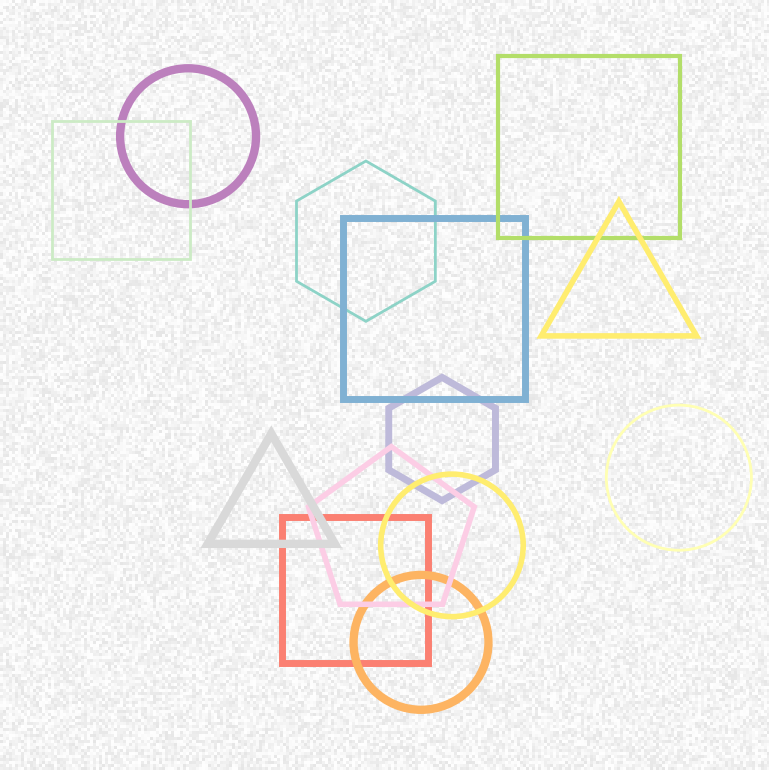[{"shape": "hexagon", "thickness": 1, "radius": 0.52, "center": [0.475, 0.687]}, {"shape": "circle", "thickness": 1, "radius": 0.47, "center": [0.882, 0.38]}, {"shape": "hexagon", "thickness": 2.5, "radius": 0.4, "center": [0.574, 0.43]}, {"shape": "square", "thickness": 2.5, "radius": 0.47, "center": [0.461, 0.234]}, {"shape": "square", "thickness": 2.5, "radius": 0.59, "center": [0.563, 0.599]}, {"shape": "circle", "thickness": 3, "radius": 0.44, "center": [0.547, 0.166]}, {"shape": "square", "thickness": 1.5, "radius": 0.59, "center": [0.765, 0.809]}, {"shape": "pentagon", "thickness": 2, "radius": 0.57, "center": [0.508, 0.307]}, {"shape": "triangle", "thickness": 3, "radius": 0.48, "center": [0.352, 0.341]}, {"shape": "circle", "thickness": 3, "radius": 0.44, "center": [0.244, 0.823]}, {"shape": "square", "thickness": 1, "radius": 0.45, "center": [0.157, 0.753]}, {"shape": "triangle", "thickness": 2, "radius": 0.58, "center": [0.804, 0.622]}, {"shape": "circle", "thickness": 2, "radius": 0.46, "center": [0.587, 0.292]}]